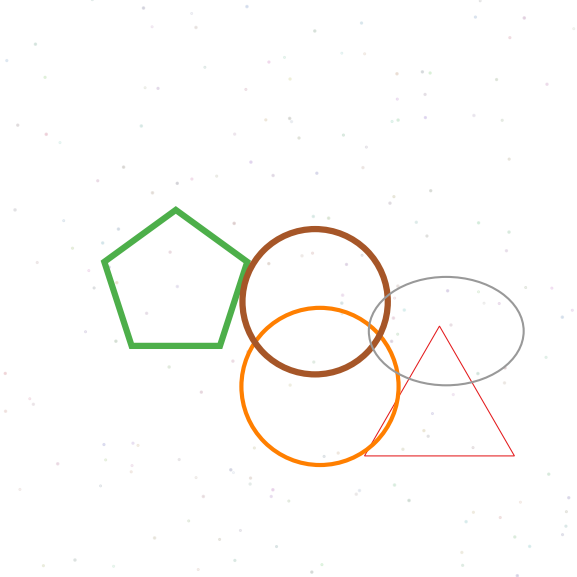[{"shape": "triangle", "thickness": 0.5, "radius": 0.75, "center": [0.761, 0.285]}, {"shape": "pentagon", "thickness": 3, "radius": 0.65, "center": [0.304, 0.505]}, {"shape": "circle", "thickness": 2, "radius": 0.68, "center": [0.554, 0.33]}, {"shape": "circle", "thickness": 3, "radius": 0.63, "center": [0.546, 0.477]}, {"shape": "oval", "thickness": 1, "radius": 0.67, "center": [0.773, 0.426]}]